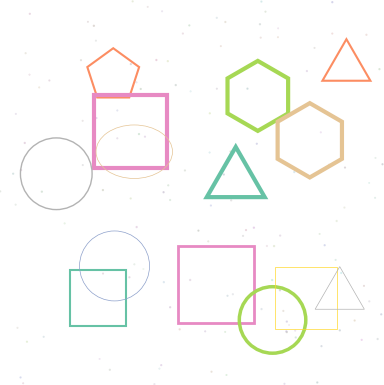[{"shape": "triangle", "thickness": 3, "radius": 0.43, "center": [0.612, 0.531]}, {"shape": "square", "thickness": 1.5, "radius": 0.36, "center": [0.254, 0.226]}, {"shape": "pentagon", "thickness": 1.5, "radius": 0.35, "center": [0.294, 0.804]}, {"shape": "triangle", "thickness": 1.5, "radius": 0.36, "center": [0.9, 0.826]}, {"shape": "circle", "thickness": 0.5, "radius": 0.45, "center": [0.298, 0.309]}, {"shape": "square", "thickness": 3, "radius": 0.47, "center": [0.339, 0.659]}, {"shape": "square", "thickness": 2, "radius": 0.5, "center": [0.562, 0.261]}, {"shape": "circle", "thickness": 2.5, "radius": 0.43, "center": [0.708, 0.169]}, {"shape": "hexagon", "thickness": 3, "radius": 0.45, "center": [0.67, 0.751]}, {"shape": "square", "thickness": 0.5, "radius": 0.4, "center": [0.795, 0.226]}, {"shape": "hexagon", "thickness": 3, "radius": 0.48, "center": [0.805, 0.636]}, {"shape": "oval", "thickness": 0.5, "radius": 0.5, "center": [0.349, 0.606]}, {"shape": "circle", "thickness": 1, "radius": 0.47, "center": [0.146, 0.549]}, {"shape": "triangle", "thickness": 0.5, "radius": 0.37, "center": [0.882, 0.234]}]